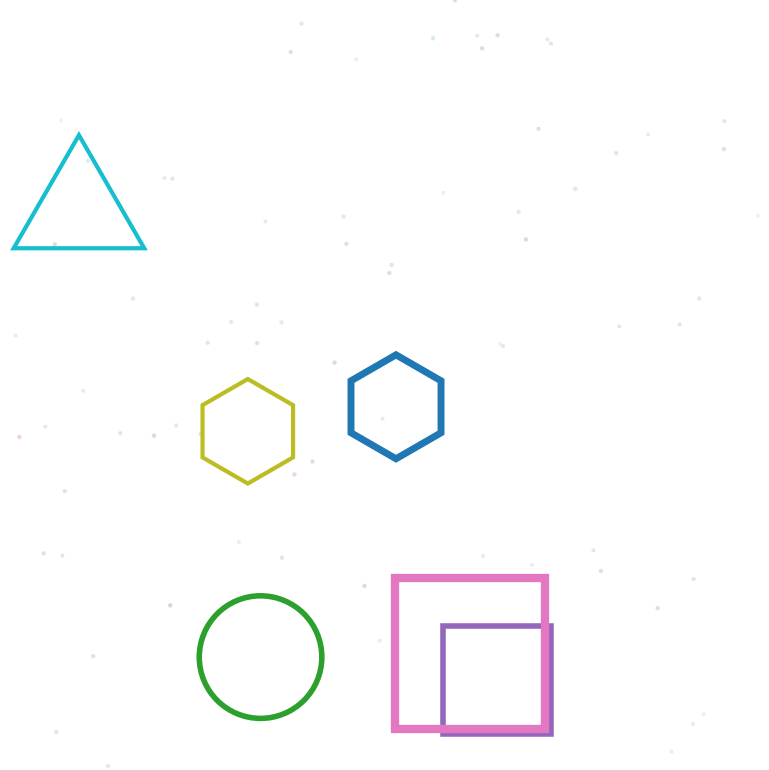[{"shape": "hexagon", "thickness": 2.5, "radius": 0.34, "center": [0.514, 0.472]}, {"shape": "circle", "thickness": 2, "radius": 0.4, "center": [0.338, 0.147]}, {"shape": "square", "thickness": 2, "radius": 0.35, "center": [0.645, 0.117]}, {"shape": "square", "thickness": 3, "radius": 0.49, "center": [0.611, 0.151]}, {"shape": "hexagon", "thickness": 1.5, "radius": 0.34, "center": [0.322, 0.44]}, {"shape": "triangle", "thickness": 1.5, "radius": 0.49, "center": [0.103, 0.727]}]